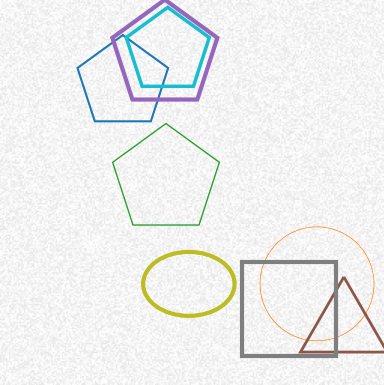[{"shape": "pentagon", "thickness": 1.5, "radius": 0.62, "center": [0.319, 0.785]}, {"shape": "circle", "thickness": 0.5, "radius": 0.74, "center": [0.823, 0.263]}, {"shape": "pentagon", "thickness": 1, "radius": 0.73, "center": [0.431, 0.533]}, {"shape": "pentagon", "thickness": 3, "radius": 0.72, "center": [0.428, 0.857]}, {"shape": "triangle", "thickness": 2, "radius": 0.65, "center": [0.893, 0.151]}, {"shape": "square", "thickness": 3, "radius": 0.61, "center": [0.75, 0.197]}, {"shape": "oval", "thickness": 3, "radius": 0.59, "center": [0.491, 0.263]}, {"shape": "pentagon", "thickness": 2.5, "radius": 0.57, "center": [0.436, 0.867]}]